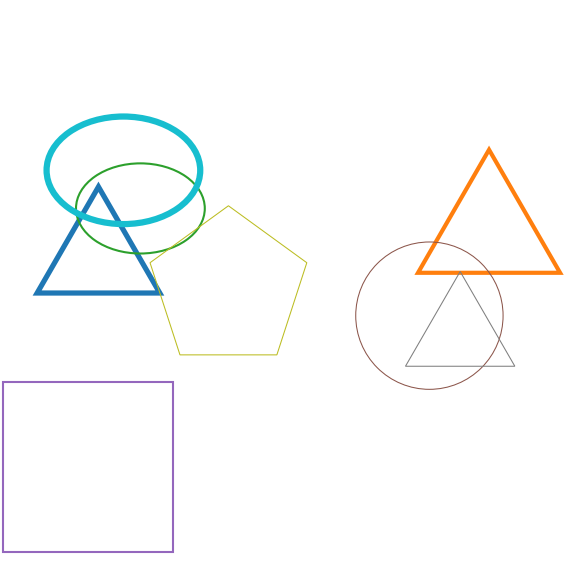[{"shape": "triangle", "thickness": 2.5, "radius": 0.61, "center": [0.17, 0.553]}, {"shape": "triangle", "thickness": 2, "radius": 0.71, "center": [0.847, 0.598]}, {"shape": "oval", "thickness": 1, "radius": 0.56, "center": [0.243, 0.638]}, {"shape": "square", "thickness": 1, "radius": 0.74, "center": [0.152, 0.19]}, {"shape": "circle", "thickness": 0.5, "radius": 0.64, "center": [0.744, 0.453]}, {"shape": "triangle", "thickness": 0.5, "radius": 0.55, "center": [0.797, 0.42]}, {"shape": "pentagon", "thickness": 0.5, "radius": 0.71, "center": [0.396, 0.5]}, {"shape": "oval", "thickness": 3, "radius": 0.67, "center": [0.214, 0.704]}]